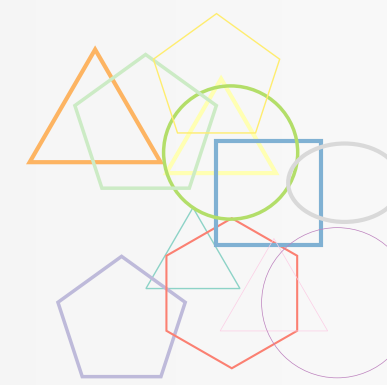[{"shape": "triangle", "thickness": 1, "radius": 0.7, "center": [0.498, 0.321]}, {"shape": "triangle", "thickness": 3, "radius": 0.82, "center": [0.571, 0.632]}, {"shape": "pentagon", "thickness": 2.5, "radius": 0.86, "center": [0.314, 0.161]}, {"shape": "hexagon", "thickness": 1.5, "radius": 0.97, "center": [0.598, 0.238]}, {"shape": "square", "thickness": 3, "radius": 0.67, "center": [0.693, 0.498]}, {"shape": "triangle", "thickness": 3, "radius": 0.98, "center": [0.245, 0.676]}, {"shape": "circle", "thickness": 2.5, "radius": 0.87, "center": [0.595, 0.604]}, {"shape": "triangle", "thickness": 0.5, "radius": 0.8, "center": [0.707, 0.221]}, {"shape": "oval", "thickness": 3, "radius": 0.73, "center": [0.889, 0.525]}, {"shape": "circle", "thickness": 0.5, "radius": 0.98, "center": [0.87, 0.214]}, {"shape": "pentagon", "thickness": 2.5, "radius": 0.96, "center": [0.376, 0.666]}, {"shape": "pentagon", "thickness": 1, "radius": 0.86, "center": [0.559, 0.793]}]